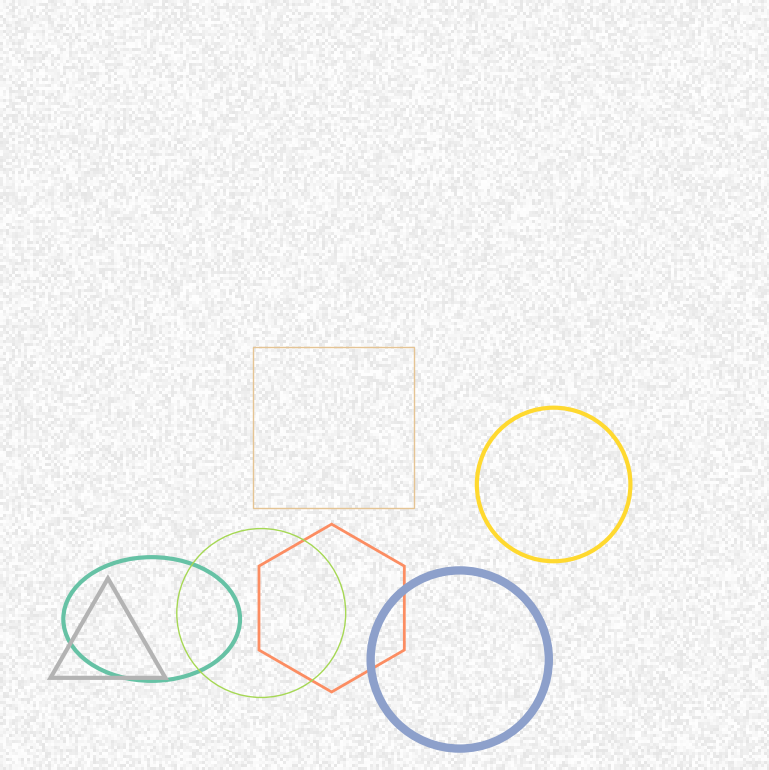[{"shape": "oval", "thickness": 1.5, "radius": 0.57, "center": [0.197, 0.196]}, {"shape": "hexagon", "thickness": 1, "radius": 0.54, "center": [0.431, 0.21]}, {"shape": "circle", "thickness": 3, "radius": 0.58, "center": [0.597, 0.144]}, {"shape": "circle", "thickness": 0.5, "radius": 0.55, "center": [0.339, 0.204]}, {"shape": "circle", "thickness": 1.5, "radius": 0.5, "center": [0.719, 0.371]}, {"shape": "square", "thickness": 0.5, "radius": 0.52, "center": [0.433, 0.445]}, {"shape": "triangle", "thickness": 1.5, "radius": 0.43, "center": [0.14, 0.163]}]